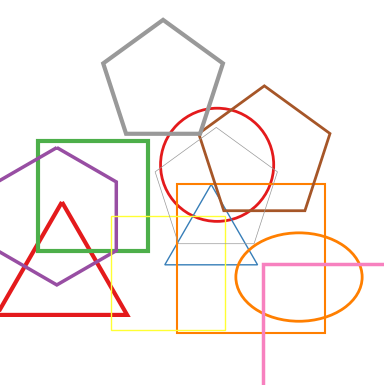[{"shape": "triangle", "thickness": 3, "radius": 0.98, "center": [0.161, 0.28]}, {"shape": "circle", "thickness": 2, "radius": 0.73, "center": [0.564, 0.572]}, {"shape": "triangle", "thickness": 1, "radius": 0.7, "center": [0.549, 0.382]}, {"shape": "square", "thickness": 3, "radius": 0.72, "center": [0.242, 0.491]}, {"shape": "hexagon", "thickness": 2.5, "radius": 0.89, "center": [0.148, 0.438]}, {"shape": "oval", "thickness": 2, "radius": 0.82, "center": [0.777, 0.28]}, {"shape": "square", "thickness": 1.5, "radius": 0.96, "center": [0.651, 0.328]}, {"shape": "square", "thickness": 1, "radius": 0.74, "center": [0.436, 0.291]}, {"shape": "pentagon", "thickness": 2, "radius": 0.9, "center": [0.687, 0.598]}, {"shape": "square", "thickness": 2.5, "radius": 0.88, "center": [0.86, 0.138]}, {"shape": "pentagon", "thickness": 0.5, "radius": 0.84, "center": [0.562, 0.502]}, {"shape": "pentagon", "thickness": 3, "radius": 0.82, "center": [0.424, 0.785]}]